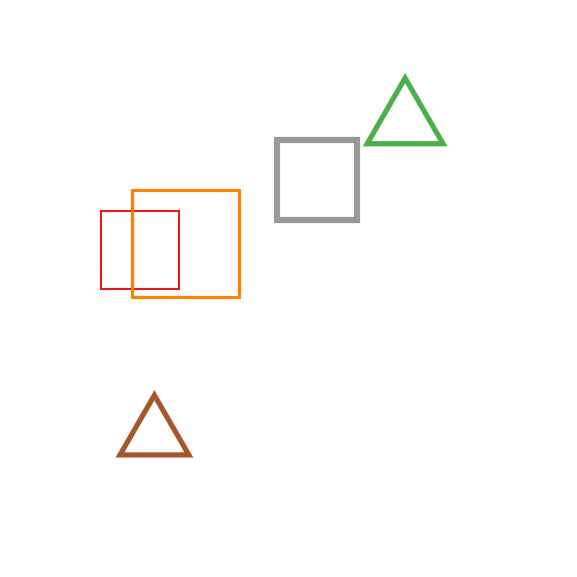[{"shape": "square", "thickness": 1, "radius": 0.34, "center": [0.242, 0.567]}, {"shape": "triangle", "thickness": 2.5, "radius": 0.38, "center": [0.701, 0.788]}, {"shape": "square", "thickness": 1.5, "radius": 0.46, "center": [0.321, 0.577]}, {"shape": "triangle", "thickness": 2.5, "radius": 0.34, "center": [0.267, 0.246]}, {"shape": "square", "thickness": 3, "radius": 0.35, "center": [0.549, 0.688]}]